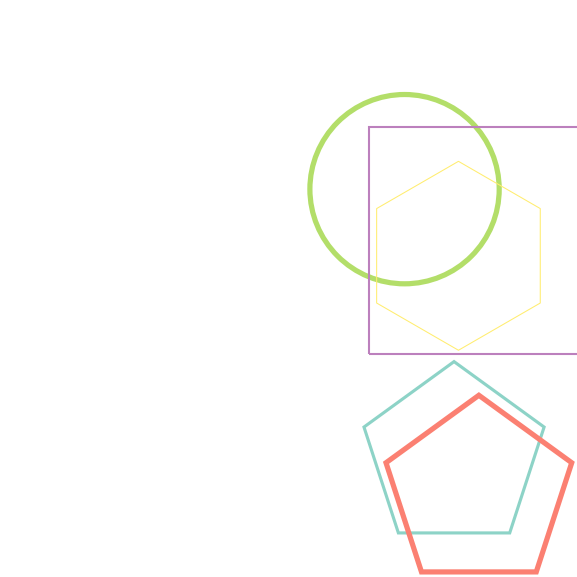[{"shape": "pentagon", "thickness": 1.5, "radius": 0.82, "center": [0.786, 0.209]}, {"shape": "pentagon", "thickness": 2.5, "radius": 0.85, "center": [0.829, 0.146]}, {"shape": "circle", "thickness": 2.5, "radius": 0.82, "center": [0.701, 0.672]}, {"shape": "square", "thickness": 1, "radius": 0.98, "center": [0.836, 0.582]}, {"shape": "hexagon", "thickness": 0.5, "radius": 0.82, "center": [0.794, 0.556]}]